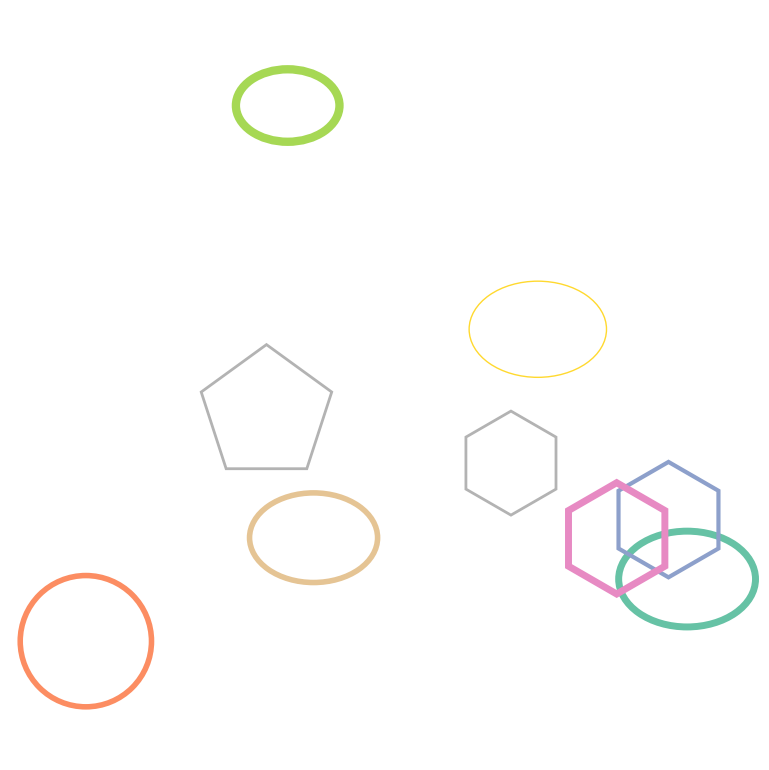[{"shape": "oval", "thickness": 2.5, "radius": 0.44, "center": [0.892, 0.248]}, {"shape": "circle", "thickness": 2, "radius": 0.43, "center": [0.112, 0.167]}, {"shape": "hexagon", "thickness": 1.5, "radius": 0.37, "center": [0.868, 0.325]}, {"shape": "hexagon", "thickness": 2.5, "radius": 0.36, "center": [0.801, 0.301]}, {"shape": "oval", "thickness": 3, "radius": 0.34, "center": [0.374, 0.863]}, {"shape": "oval", "thickness": 0.5, "radius": 0.45, "center": [0.698, 0.572]}, {"shape": "oval", "thickness": 2, "radius": 0.42, "center": [0.407, 0.302]}, {"shape": "pentagon", "thickness": 1, "radius": 0.45, "center": [0.346, 0.463]}, {"shape": "hexagon", "thickness": 1, "radius": 0.34, "center": [0.664, 0.399]}]